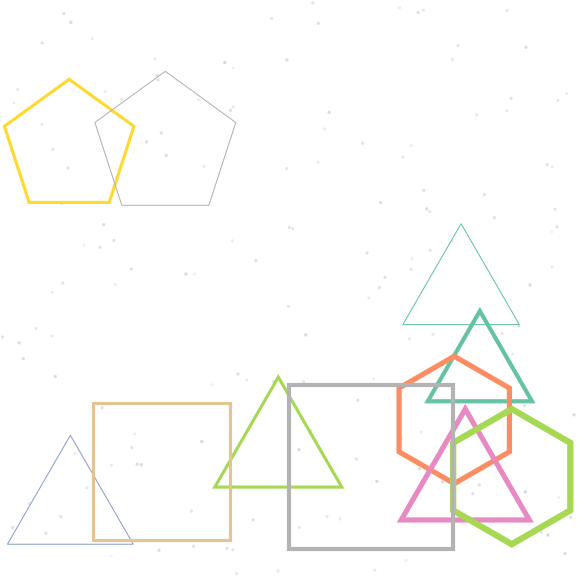[{"shape": "triangle", "thickness": 0.5, "radius": 0.58, "center": [0.798, 0.495]}, {"shape": "triangle", "thickness": 2, "radius": 0.52, "center": [0.831, 0.356]}, {"shape": "hexagon", "thickness": 2.5, "radius": 0.55, "center": [0.787, 0.272]}, {"shape": "triangle", "thickness": 0.5, "radius": 0.63, "center": [0.122, 0.12]}, {"shape": "triangle", "thickness": 2.5, "radius": 0.64, "center": [0.806, 0.163]}, {"shape": "hexagon", "thickness": 3, "radius": 0.59, "center": [0.886, 0.174]}, {"shape": "triangle", "thickness": 1.5, "radius": 0.63, "center": [0.482, 0.219]}, {"shape": "pentagon", "thickness": 1.5, "radius": 0.59, "center": [0.12, 0.744]}, {"shape": "square", "thickness": 1.5, "radius": 0.59, "center": [0.28, 0.183]}, {"shape": "pentagon", "thickness": 0.5, "radius": 0.64, "center": [0.286, 0.747]}, {"shape": "square", "thickness": 2, "radius": 0.71, "center": [0.642, 0.19]}]